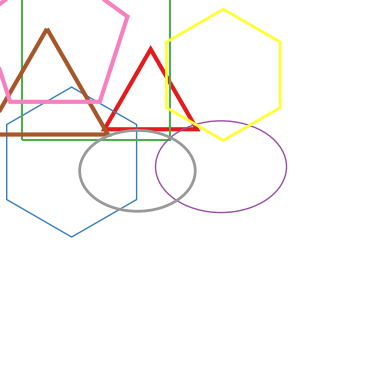[{"shape": "triangle", "thickness": 3, "radius": 0.69, "center": [0.391, 0.734]}, {"shape": "hexagon", "thickness": 1, "radius": 0.97, "center": [0.186, 0.579]}, {"shape": "square", "thickness": 1.5, "radius": 0.96, "center": [0.248, 0.827]}, {"shape": "oval", "thickness": 1, "radius": 0.85, "center": [0.574, 0.567]}, {"shape": "hexagon", "thickness": 2, "radius": 0.85, "center": [0.58, 0.806]}, {"shape": "triangle", "thickness": 3, "radius": 0.92, "center": [0.122, 0.742]}, {"shape": "pentagon", "thickness": 3, "radius": 0.99, "center": [0.143, 0.896]}, {"shape": "oval", "thickness": 2, "radius": 0.75, "center": [0.357, 0.556]}]